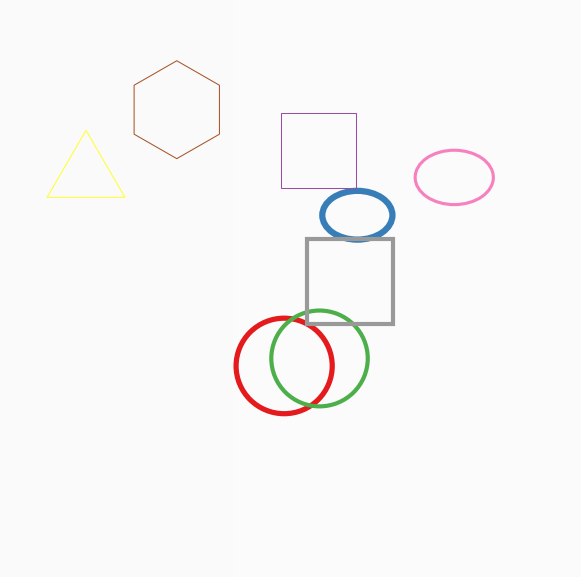[{"shape": "circle", "thickness": 2.5, "radius": 0.41, "center": [0.489, 0.365]}, {"shape": "oval", "thickness": 3, "radius": 0.3, "center": [0.615, 0.626]}, {"shape": "circle", "thickness": 2, "radius": 0.41, "center": [0.55, 0.378]}, {"shape": "square", "thickness": 0.5, "radius": 0.32, "center": [0.548, 0.738]}, {"shape": "triangle", "thickness": 0.5, "radius": 0.39, "center": [0.148, 0.696]}, {"shape": "hexagon", "thickness": 0.5, "radius": 0.42, "center": [0.304, 0.809]}, {"shape": "oval", "thickness": 1.5, "radius": 0.34, "center": [0.782, 0.692]}, {"shape": "square", "thickness": 2, "radius": 0.37, "center": [0.602, 0.512]}]